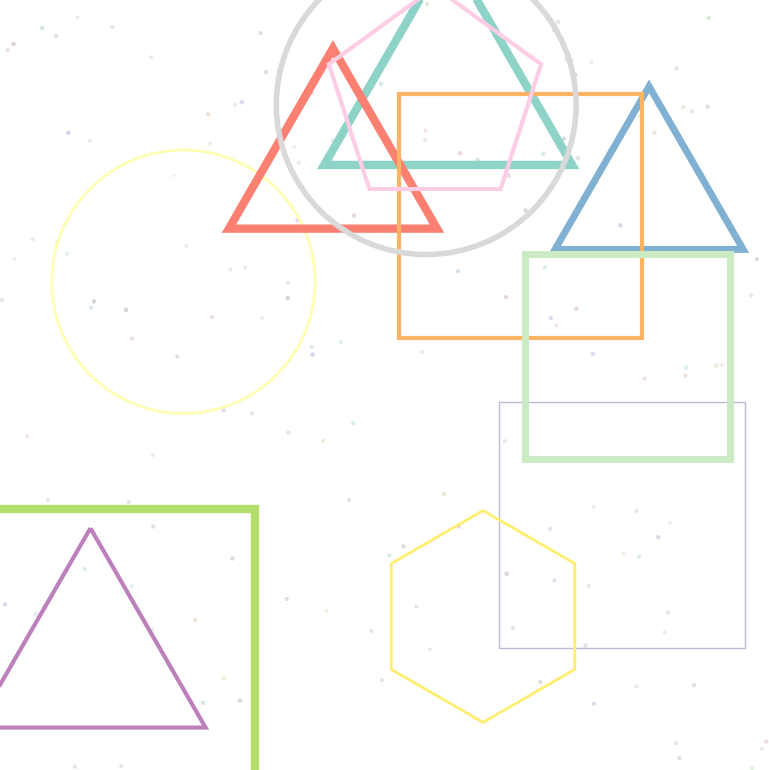[{"shape": "triangle", "thickness": 3, "radius": 0.93, "center": [0.582, 0.879]}, {"shape": "circle", "thickness": 1, "radius": 0.86, "center": [0.238, 0.634]}, {"shape": "square", "thickness": 0.5, "radius": 0.8, "center": [0.808, 0.319]}, {"shape": "triangle", "thickness": 3, "radius": 0.78, "center": [0.432, 0.781]}, {"shape": "triangle", "thickness": 2.5, "radius": 0.71, "center": [0.843, 0.747]}, {"shape": "square", "thickness": 1.5, "radius": 0.79, "center": [0.676, 0.719]}, {"shape": "square", "thickness": 3, "radius": 0.87, "center": [0.158, 0.165]}, {"shape": "pentagon", "thickness": 1.5, "radius": 0.72, "center": [0.565, 0.872]}, {"shape": "circle", "thickness": 2, "radius": 0.97, "center": [0.553, 0.864]}, {"shape": "triangle", "thickness": 1.5, "radius": 0.86, "center": [0.117, 0.141]}, {"shape": "square", "thickness": 2.5, "radius": 0.67, "center": [0.815, 0.537]}, {"shape": "hexagon", "thickness": 1, "radius": 0.69, "center": [0.627, 0.199]}]